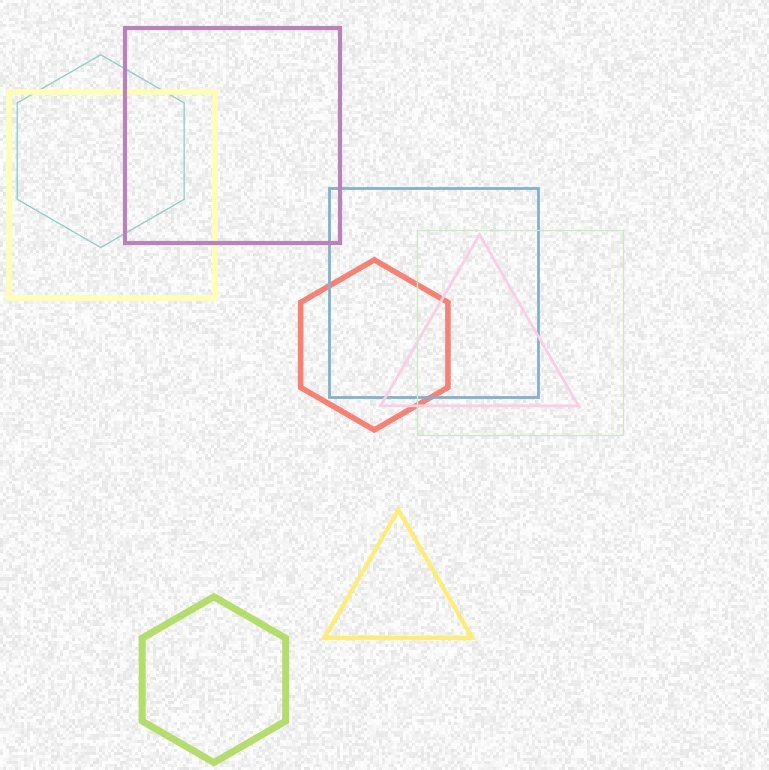[{"shape": "hexagon", "thickness": 0.5, "radius": 0.63, "center": [0.131, 0.804]}, {"shape": "square", "thickness": 2, "radius": 0.67, "center": [0.145, 0.746]}, {"shape": "hexagon", "thickness": 2, "radius": 0.55, "center": [0.486, 0.552]}, {"shape": "square", "thickness": 1, "radius": 0.68, "center": [0.563, 0.62]}, {"shape": "hexagon", "thickness": 2.5, "radius": 0.54, "center": [0.278, 0.117]}, {"shape": "triangle", "thickness": 1, "radius": 0.74, "center": [0.623, 0.547]}, {"shape": "square", "thickness": 1.5, "radius": 0.7, "center": [0.302, 0.824]}, {"shape": "square", "thickness": 0.5, "radius": 0.67, "center": [0.675, 0.568]}, {"shape": "triangle", "thickness": 1.5, "radius": 0.55, "center": [0.517, 0.227]}]